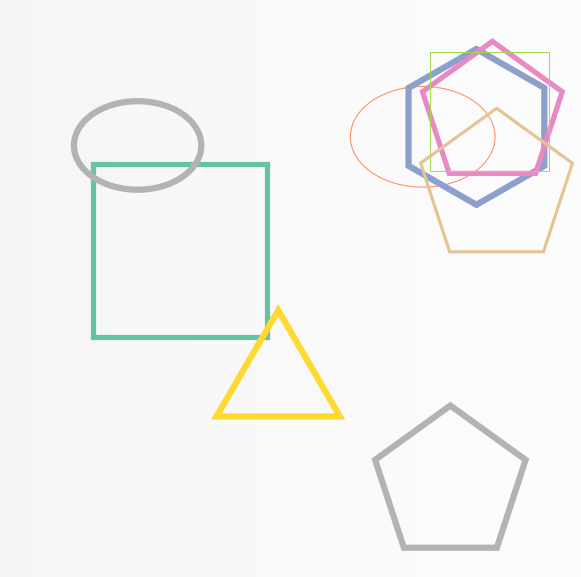[{"shape": "square", "thickness": 2.5, "radius": 0.75, "center": [0.31, 0.565]}, {"shape": "oval", "thickness": 0.5, "radius": 0.62, "center": [0.727, 0.762]}, {"shape": "hexagon", "thickness": 3, "radius": 0.67, "center": [0.82, 0.779]}, {"shape": "pentagon", "thickness": 2.5, "radius": 0.63, "center": [0.847, 0.801]}, {"shape": "square", "thickness": 0.5, "radius": 0.51, "center": [0.843, 0.806]}, {"shape": "triangle", "thickness": 3, "radius": 0.61, "center": [0.479, 0.339]}, {"shape": "pentagon", "thickness": 1.5, "radius": 0.69, "center": [0.854, 0.674]}, {"shape": "oval", "thickness": 3, "radius": 0.55, "center": [0.237, 0.747]}, {"shape": "pentagon", "thickness": 3, "radius": 0.68, "center": [0.775, 0.161]}]